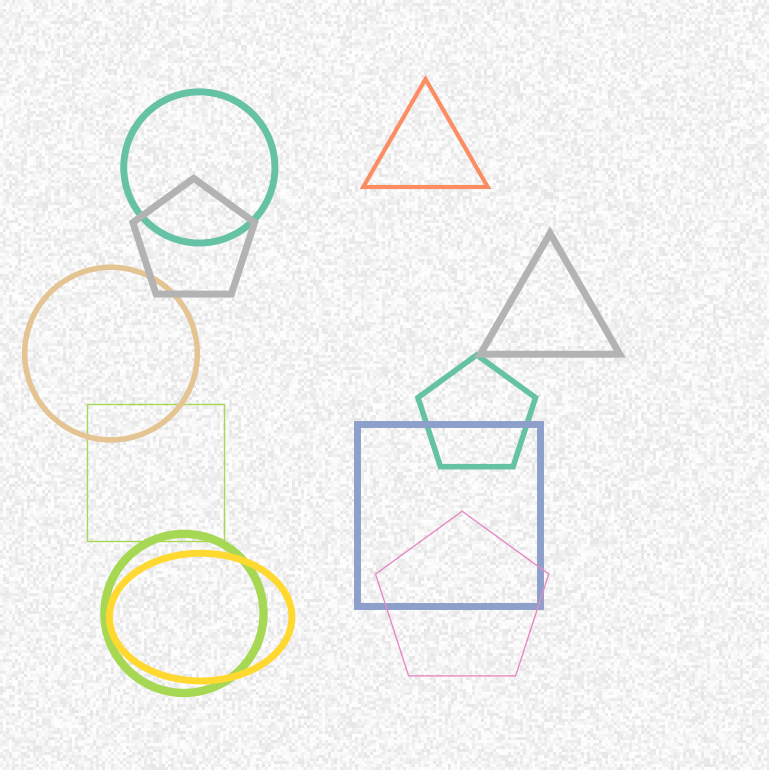[{"shape": "circle", "thickness": 2.5, "radius": 0.49, "center": [0.259, 0.783]}, {"shape": "pentagon", "thickness": 2, "radius": 0.4, "center": [0.619, 0.459]}, {"shape": "triangle", "thickness": 1.5, "radius": 0.47, "center": [0.553, 0.804]}, {"shape": "square", "thickness": 2.5, "radius": 0.59, "center": [0.582, 0.331]}, {"shape": "pentagon", "thickness": 0.5, "radius": 0.59, "center": [0.6, 0.218]}, {"shape": "circle", "thickness": 3, "radius": 0.52, "center": [0.239, 0.203]}, {"shape": "square", "thickness": 0.5, "radius": 0.44, "center": [0.202, 0.386]}, {"shape": "oval", "thickness": 2.5, "radius": 0.59, "center": [0.261, 0.199]}, {"shape": "circle", "thickness": 2, "radius": 0.56, "center": [0.144, 0.541]}, {"shape": "triangle", "thickness": 2.5, "radius": 0.52, "center": [0.714, 0.592]}, {"shape": "pentagon", "thickness": 2.5, "radius": 0.42, "center": [0.252, 0.685]}]